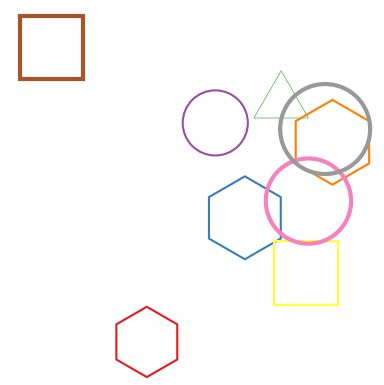[{"shape": "hexagon", "thickness": 1.5, "radius": 0.46, "center": [0.381, 0.112]}, {"shape": "hexagon", "thickness": 1.5, "radius": 0.54, "center": [0.636, 0.434]}, {"shape": "triangle", "thickness": 0.5, "radius": 0.41, "center": [0.73, 0.734]}, {"shape": "circle", "thickness": 1.5, "radius": 0.42, "center": [0.559, 0.681]}, {"shape": "hexagon", "thickness": 1.5, "radius": 0.55, "center": [0.863, 0.63]}, {"shape": "square", "thickness": 1.5, "radius": 0.42, "center": [0.795, 0.29]}, {"shape": "square", "thickness": 3, "radius": 0.41, "center": [0.134, 0.876]}, {"shape": "circle", "thickness": 3, "radius": 0.55, "center": [0.801, 0.478]}, {"shape": "circle", "thickness": 3, "radius": 0.58, "center": [0.845, 0.665]}]